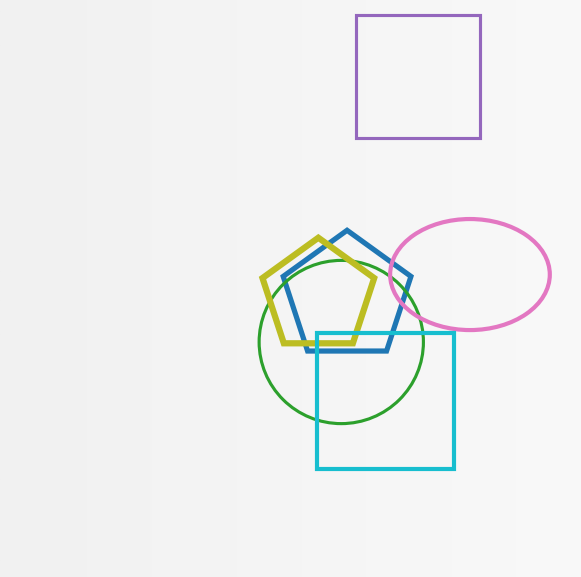[{"shape": "pentagon", "thickness": 2.5, "radius": 0.58, "center": [0.597, 0.485]}, {"shape": "circle", "thickness": 1.5, "radius": 0.71, "center": [0.587, 0.407]}, {"shape": "square", "thickness": 1.5, "radius": 0.53, "center": [0.72, 0.867]}, {"shape": "oval", "thickness": 2, "radius": 0.69, "center": [0.809, 0.524]}, {"shape": "pentagon", "thickness": 3, "radius": 0.51, "center": [0.548, 0.486]}, {"shape": "square", "thickness": 2, "radius": 0.59, "center": [0.663, 0.305]}]